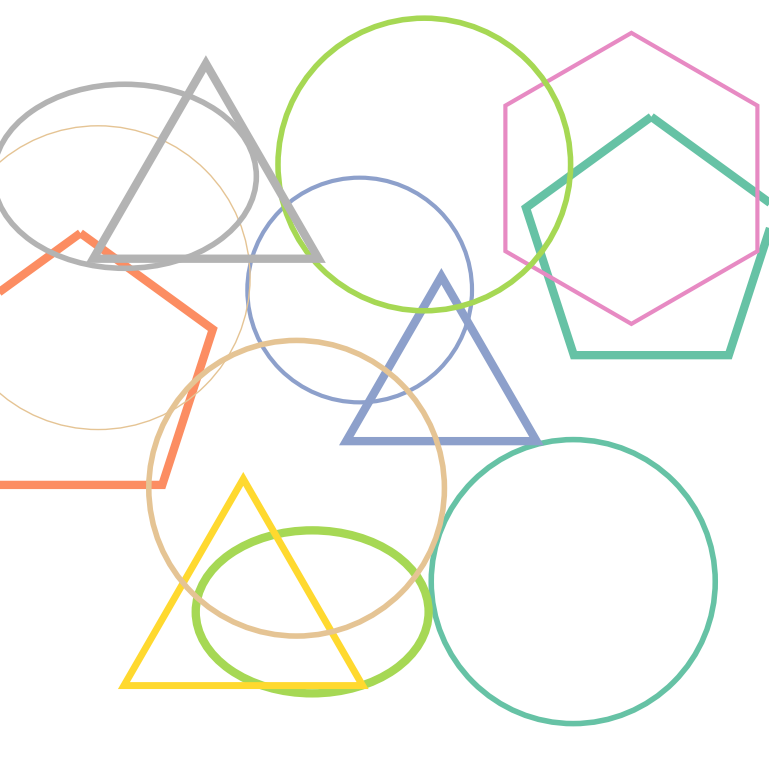[{"shape": "circle", "thickness": 2, "radius": 0.92, "center": [0.744, 0.245]}, {"shape": "pentagon", "thickness": 3, "radius": 0.86, "center": [0.846, 0.677]}, {"shape": "pentagon", "thickness": 3, "radius": 0.9, "center": [0.104, 0.516]}, {"shape": "circle", "thickness": 1.5, "radius": 0.73, "center": [0.467, 0.623]}, {"shape": "triangle", "thickness": 3, "radius": 0.71, "center": [0.573, 0.498]}, {"shape": "hexagon", "thickness": 1.5, "radius": 0.94, "center": [0.82, 0.768]}, {"shape": "circle", "thickness": 2, "radius": 0.95, "center": [0.551, 0.786]}, {"shape": "oval", "thickness": 3, "radius": 0.76, "center": [0.405, 0.205]}, {"shape": "triangle", "thickness": 2.5, "radius": 0.89, "center": [0.316, 0.199]}, {"shape": "circle", "thickness": 0.5, "radius": 0.99, "center": [0.128, 0.639]}, {"shape": "circle", "thickness": 2, "radius": 0.96, "center": [0.385, 0.366]}, {"shape": "triangle", "thickness": 3, "radius": 0.84, "center": [0.267, 0.748]}, {"shape": "oval", "thickness": 2, "radius": 0.85, "center": [0.162, 0.771]}]